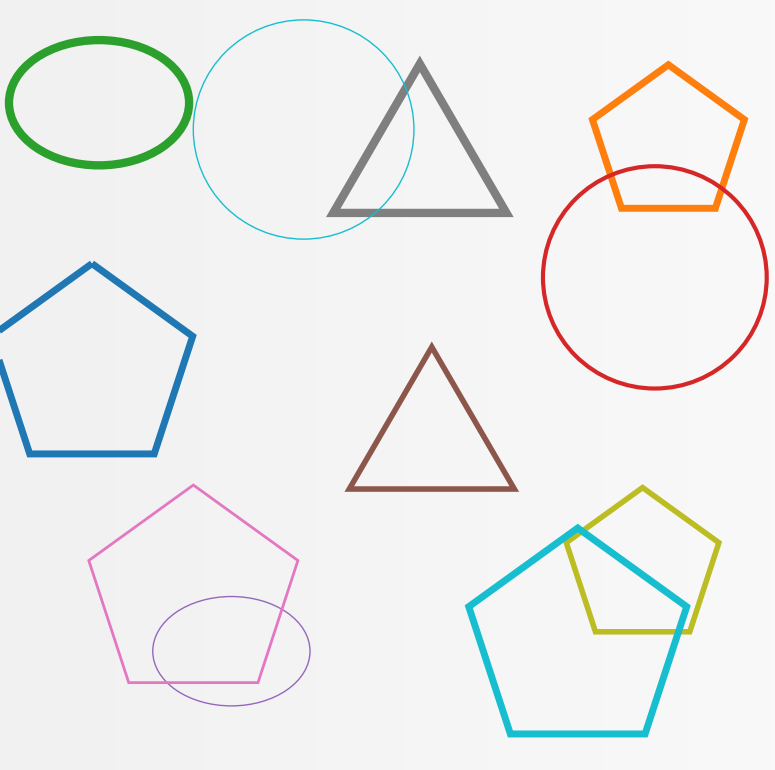[{"shape": "pentagon", "thickness": 2.5, "radius": 0.68, "center": [0.119, 0.521]}, {"shape": "pentagon", "thickness": 2.5, "radius": 0.52, "center": [0.862, 0.813]}, {"shape": "oval", "thickness": 3, "radius": 0.58, "center": [0.128, 0.867]}, {"shape": "circle", "thickness": 1.5, "radius": 0.72, "center": [0.845, 0.64]}, {"shape": "oval", "thickness": 0.5, "radius": 0.51, "center": [0.299, 0.154]}, {"shape": "triangle", "thickness": 2, "radius": 0.61, "center": [0.557, 0.426]}, {"shape": "pentagon", "thickness": 1, "radius": 0.71, "center": [0.249, 0.228]}, {"shape": "triangle", "thickness": 3, "radius": 0.65, "center": [0.542, 0.788]}, {"shape": "pentagon", "thickness": 2, "radius": 0.52, "center": [0.829, 0.263]}, {"shape": "circle", "thickness": 0.5, "radius": 0.71, "center": [0.392, 0.832]}, {"shape": "pentagon", "thickness": 2.5, "radius": 0.74, "center": [0.745, 0.166]}]